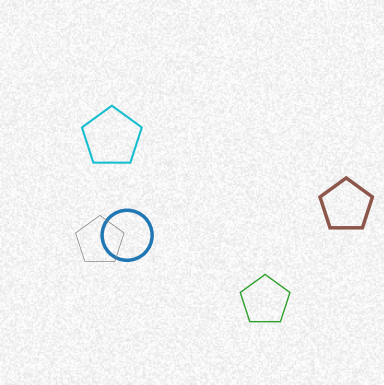[{"shape": "circle", "thickness": 2.5, "radius": 0.32, "center": [0.33, 0.389]}, {"shape": "pentagon", "thickness": 1, "radius": 0.34, "center": [0.689, 0.219]}, {"shape": "pentagon", "thickness": 2.5, "radius": 0.36, "center": [0.899, 0.466]}, {"shape": "pentagon", "thickness": 0.5, "radius": 0.33, "center": [0.259, 0.374]}, {"shape": "pentagon", "thickness": 1.5, "radius": 0.41, "center": [0.291, 0.644]}]